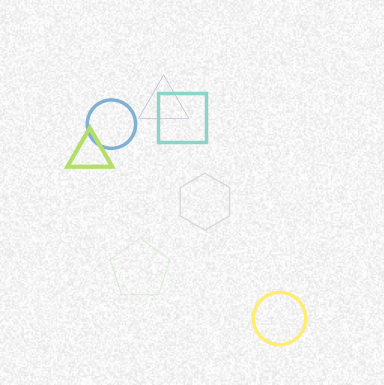[{"shape": "square", "thickness": 2.5, "radius": 0.31, "center": [0.473, 0.695]}, {"shape": "triangle", "thickness": 0.5, "radius": 0.38, "center": [0.425, 0.73]}, {"shape": "circle", "thickness": 2.5, "radius": 0.31, "center": [0.289, 0.678]}, {"shape": "triangle", "thickness": 3, "radius": 0.34, "center": [0.233, 0.601]}, {"shape": "hexagon", "thickness": 1, "radius": 0.37, "center": [0.532, 0.476]}, {"shape": "pentagon", "thickness": 0.5, "radius": 0.41, "center": [0.364, 0.3]}, {"shape": "circle", "thickness": 2.5, "radius": 0.34, "center": [0.726, 0.173]}]